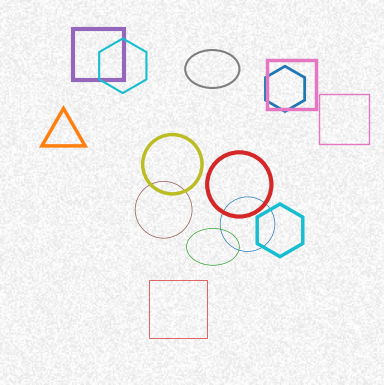[{"shape": "circle", "thickness": 0.5, "radius": 0.36, "center": [0.643, 0.418]}, {"shape": "hexagon", "thickness": 2, "radius": 0.29, "center": [0.74, 0.769]}, {"shape": "triangle", "thickness": 2.5, "radius": 0.32, "center": [0.165, 0.653]}, {"shape": "oval", "thickness": 0.5, "radius": 0.34, "center": [0.553, 0.359]}, {"shape": "circle", "thickness": 3, "radius": 0.42, "center": [0.622, 0.521]}, {"shape": "square", "thickness": 0.5, "radius": 0.38, "center": [0.463, 0.198]}, {"shape": "square", "thickness": 3, "radius": 0.33, "center": [0.255, 0.858]}, {"shape": "circle", "thickness": 0.5, "radius": 0.37, "center": [0.425, 0.455]}, {"shape": "square", "thickness": 1, "radius": 0.32, "center": [0.893, 0.69]}, {"shape": "square", "thickness": 2.5, "radius": 0.32, "center": [0.758, 0.779]}, {"shape": "oval", "thickness": 1.5, "radius": 0.35, "center": [0.551, 0.821]}, {"shape": "circle", "thickness": 2.5, "radius": 0.39, "center": [0.448, 0.573]}, {"shape": "hexagon", "thickness": 1.5, "radius": 0.35, "center": [0.319, 0.829]}, {"shape": "hexagon", "thickness": 2.5, "radius": 0.34, "center": [0.727, 0.402]}]